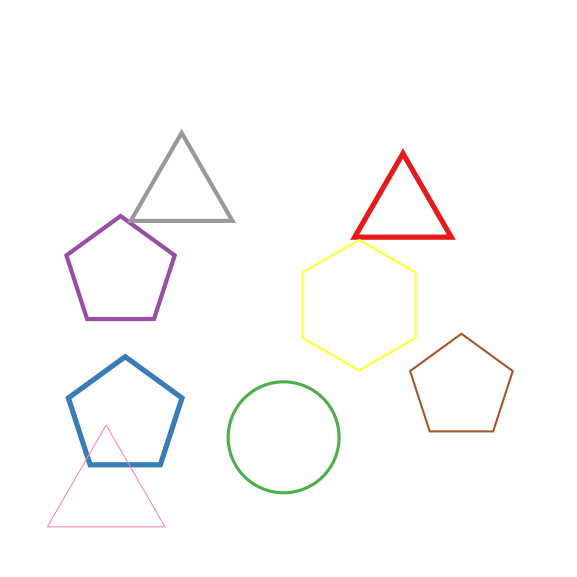[{"shape": "triangle", "thickness": 2.5, "radius": 0.48, "center": [0.698, 0.637]}, {"shape": "pentagon", "thickness": 2.5, "radius": 0.52, "center": [0.217, 0.278]}, {"shape": "circle", "thickness": 1.5, "radius": 0.48, "center": [0.491, 0.242]}, {"shape": "pentagon", "thickness": 2, "radius": 0.49, "center": [0.209, 0.526]}, {"shape": "hexagon", "thickness": 1, "radius": 0.57, "center": [0.622, 0.471]}, {"shape": "pentagon", "thickness": 1, "radius": 0.47, "center": [0.799, 0.328]}, {"shape": "triangle", "thickness": 0.5, "radius": 0.59, "center": [0.184, 0.146]}, {"shape": "triangle", "thickness": 2, "radius": 0.51, "center": [0.314, 0.667]}]